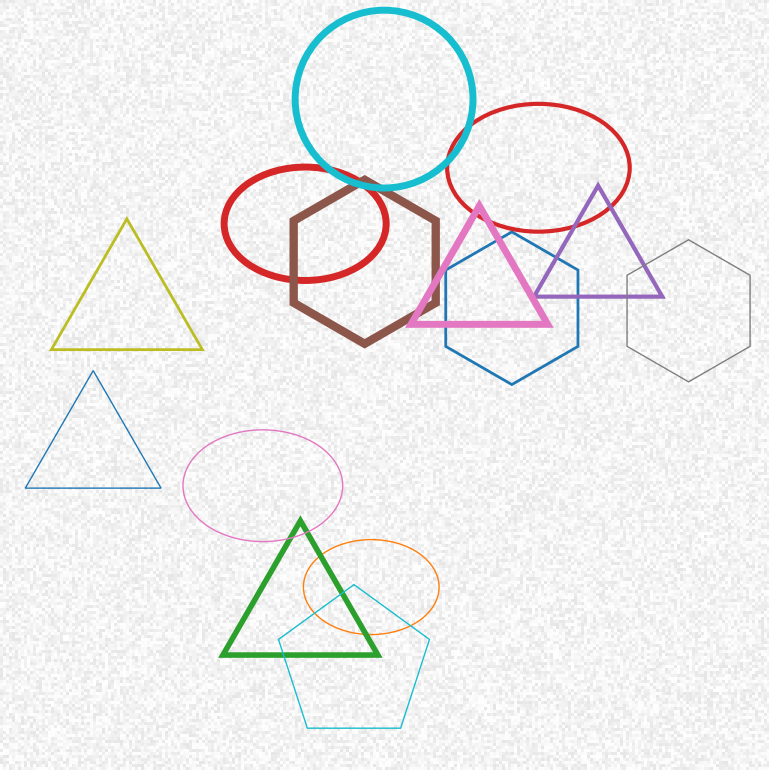[{"shape": "hexagon", "thickness": 1, "radius": 0.5, "center": [0.665, 0.6]}, {"shape": "triangle", "thickness": 0.5, "radius": 0.51, "center": [0.121, 0.417]}, {"shape": "oval", "thickness": 0.5, "radius": 0.44, "center": [0.482, 0.238]}, {"shape": "triangle", "thickness": 2, "radius": 0.58, "center": [0.39, 0.207]}, {"shape": "oval", "thickness": 2.5, "radius": 0.53, "center": [0.396, 0.709]}, {"shape": "oval", "thickness": 1.5, "radius": 0.59, "center": [0.699, 0.782]}, {"shape": "triangle", "thickness": 1.5, "radius": 0.48, "center": [0.777, 0.663]}, {"shape": "hexagon", "thickness": 3, "radius": 0.53, "center": [0.474, 0.66]}, {"shape": "triangle", "thickness": 2.5, "radius": 0.51, "center": [0.623, 0.63]}, {"shape": "oval", "thickness": 0.5, "radius": 0.52, "center": [0.341, 0.369]}, {"shape": "hexagon", "thickness": 0.5, "radius": 0.46, "center": [0.894, 0.596]}, {"shape": "triangle", "thickness": 1, "radius": 0.57, "center": [0.165, 0.603]}, {"shape": "pentagon", "thickness": 0.5, "radius": 0.52, "center": [0.46, 0.138]}, {"shape": "circle", "thickness": 2.5, "radius": 0.58, "center": [0.499, 0.871]}]